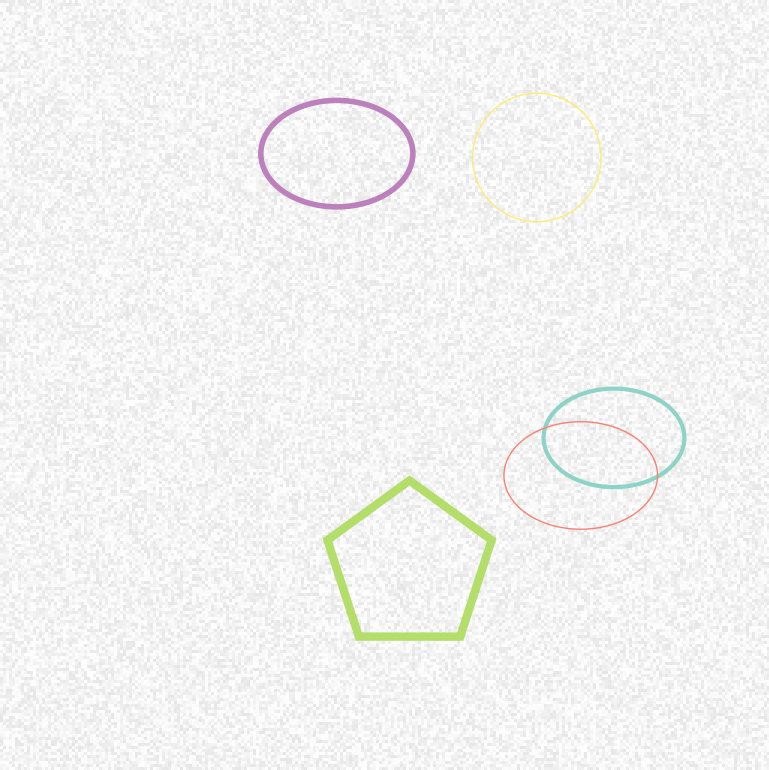[{"shape": "oval", "thickness": 1.5, "radius": 0.46, "center": [0.797, 0.431]}, {"shape": "oval", "thickness": 0.5, "radius": 0.5, "center": [0.754, 0.383]}, {"shape": "pentagon", "thickness": 3, "radius": 0.56, "center": [0.532, 0.264]}, {"shape": "oval", "thickness": 2, "radius": 0.49, "center": [0.437, 0.8]}, {"shape": "circle", "thickness": 0.5, "radius": 0.42, "center": [0.697, 0.795]}]